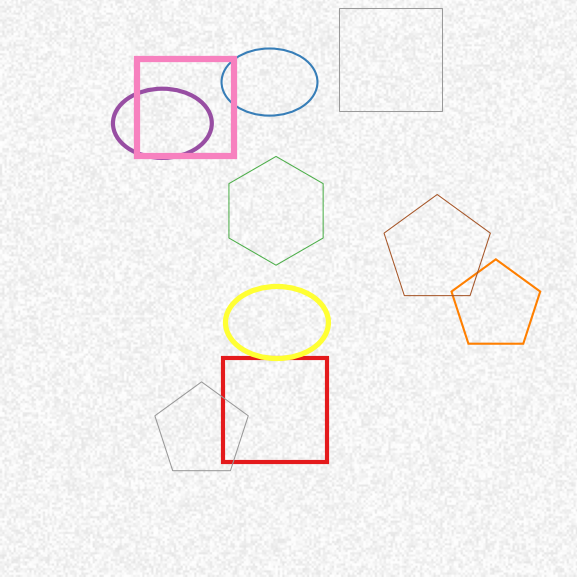[{"shape": "square", "thickness": 2, "radius": 0.45, "center": [0.477, 0.289]}, {"shape": "oval", "thickness": 1, "radius": 0.42, "center": [0.467, 0.857]}, {"shape": "hexagon", "thickness": 0.5, "radius": 0.47, "center": [0.478, 0.634]}, {"shape": "oval", "thickness": 2, "radius": 0.43, "center": [0.281, 0.786]}, {"shape": "pentagon", "thickness": 1, "radius": 0.4, "center": [0.859, 0.469]}, {"shape": "oval", "thickness": 2.5, "radius": 0.45, "center": [0.48, 0.441]}, {"shape": "pentagon", "thickness": 0.5, "radius": 0.48, "center": [0.757, 0.566]}, {"shape": "square", "thickness": 3, "radius": 0.42, "center": [0.321, 0.813]}, {"shape": "square", "thickness": 0.5, "radius": 0.45, "center": [0.676, 0.896]}, {"shape": "pentagon", "thickness": 0.5, "radius": 0.43, "center": [0.349, 0.253]}]